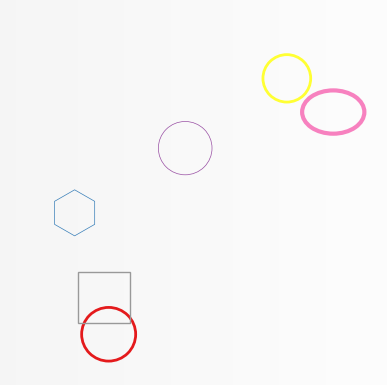[{"shape": "circle", "thickness": 2, "radius": 0.35, "center": [0.28, 0.132]}, {"shape": "hexagon", "thickness": 0.5, "radius": 0.3, "center": [0.193, 0.447]}, {"shape": "circle", "thickness": 0.5, "radius": 0.35, "center": [0.478, 0.615]}, {"shape": "circle", "thickness": 2, "radius": 0.31, "center": [0.74, 0.796]}, {"shape": "oval", "thickness": 3, "radius": 0.4, "center": [0.86, 0.709]}, {"shape": "square", "thickness": 1, "radius": 0.34, "center": [0.269, 0.227]}]